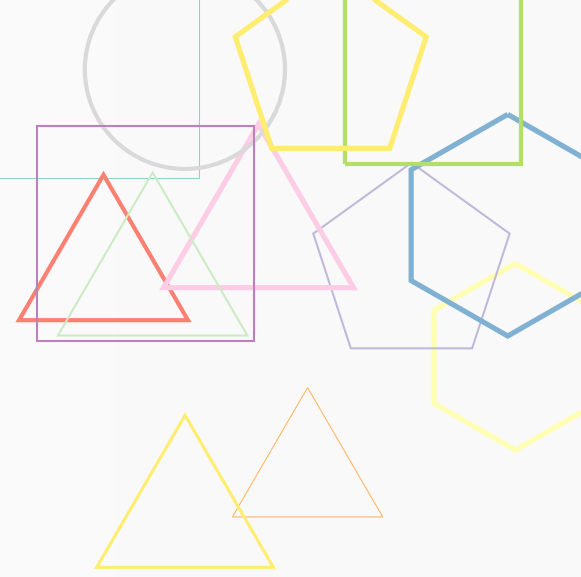[{"shape": "square", "thickness": 0.5, "radius": 0.87, "center": [0.169, 0.865]}, {"shape": "hexagon", "thickness": 2.5, "radius": 0.81, "center": [0.887, 0.381]}, {"shape": "pentagon", "thickness": 1, "radius": 0.89, "center": [0.708, 0.54]}, {"shape": "triangle", "thickness": 2, "radius": 0.84, "center": [0.178, 0.529]}, {"shape": "hexagon", "thickness": 2.5, "radius": 0.96, "center": [0.874, 0.609]}, {"shape": "triangle", "thickness": 0.5, "radius": 0.75, "center": [0.529, 0.179]}, {"shape": "square", "thickness": 2, "radius": 0.76, "center": [0.745, 0.866]}, {"shape": "triangle", "thickness": 2.5, "radius": 0.94, "center": [0.445, 0.595]}, {"shape": "circle", "thickness": 2, "radius": 0.86, "center": [0.318, 0.879]}, {"shape": "square", "thickness": 1, "radius": 0.93, "center": [0.25, 0.595]}, {"shape": "triangle", "thickness": 1, "radius": 0.94, "center": [0.263, 0.512]}, {"shape": "pentagon", "thickness": 2.5, "radius": 0.86, "center": [0.569, 0.882]}, {"shape": "triangle", "thickness": 1.5, "radius": 0.88, "center": [0.318, 0.104]}]